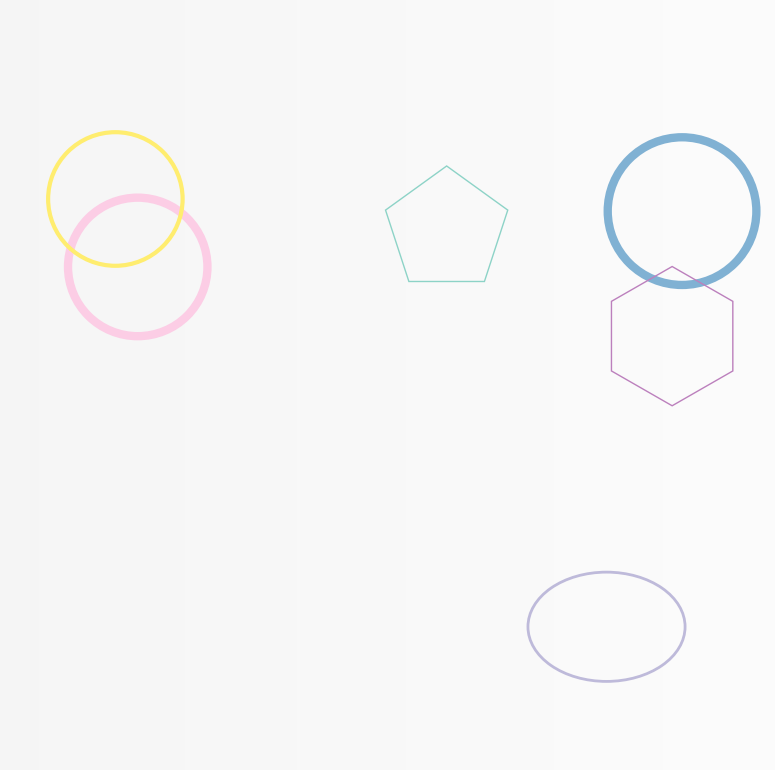[{"shape": "pentagon", "thickness": 0.5, "radius": 0.41, "center": [0.576, 0.702]}, {"shape": "oval", "thickness": 1, "radius": 0.51, "center": [0.783, 0.186]}, {"shape": "circle", "thickness": 3, "radius": 0.48, "center": [0.88, 0.726]}, {"shape": "circle", "thickness": 3, "radius": 0.45, "center": [0.178, 0.653]}, {"shape": "hexagon", "thickness": 0.5, "radius": 0.45, "center": [0.867, 0.563]}, {"shape": "circle", "thickness": 1.5, "radius": 0.43, "center": [0.149, 0.742]}]